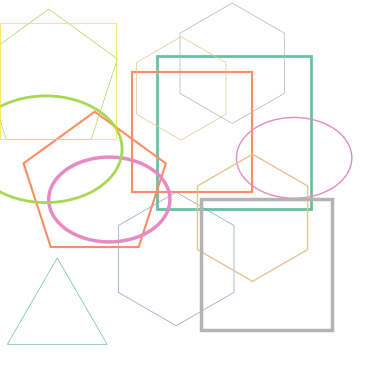[{"shape": "triangle", "thickness": 0.5, "radius": 0.75, "center": [0.149, 0.18]}, {"shape": "square", "thickness": 2, "radius": 1.0, "center": [0.607, 0.656]}, {"shape": "pentagon", "thickness": 1.5, "radius": 0.97, "center": [0.246, 0.516]}, {"shape": "square", "thickness": 1.5, "radius": 0.78, "center": [0.498, 0.657]}, {"shape": "hexagon", "thickness": 0.5, "radius": 0.87, "center": [0.458, 0.327]}, {"shape": "oval", "thickness": 1, "radius": 0.75, "center": [0.764, 0.59]}, {"shape": "oval", "thickness": 2.5, "radius": 0.79, "center": [0.284, 0.482]}, {"shape": "oval", "thickness": 2, "radius": 0.99, "center": [0.119, 0.612]}, {"shape": "pentagon", "thickness": 0.5, "radius": 0.94, "center": [0.127, 0.789]}, {"shape": "square", "thickness": 0.5, "radius": 0.76, "center": [0.15, 0.789]}, {"shape": "hexagon", "thickness": 1, "radius": 0.83, "center": [0.656, 0.434]}, {"shape": "hexagon", "thickness": 0.5, "radius": 0.67, "center": [0.471, 0.77]}, {"shape": "hexagon", "thickness": 0.5, "radius": 0.78, "center": [0.603, 0.836]}, {"shape": "square", "thickness": 2.5, "radius": 0.85, "center": [0.691, 0.313]}]